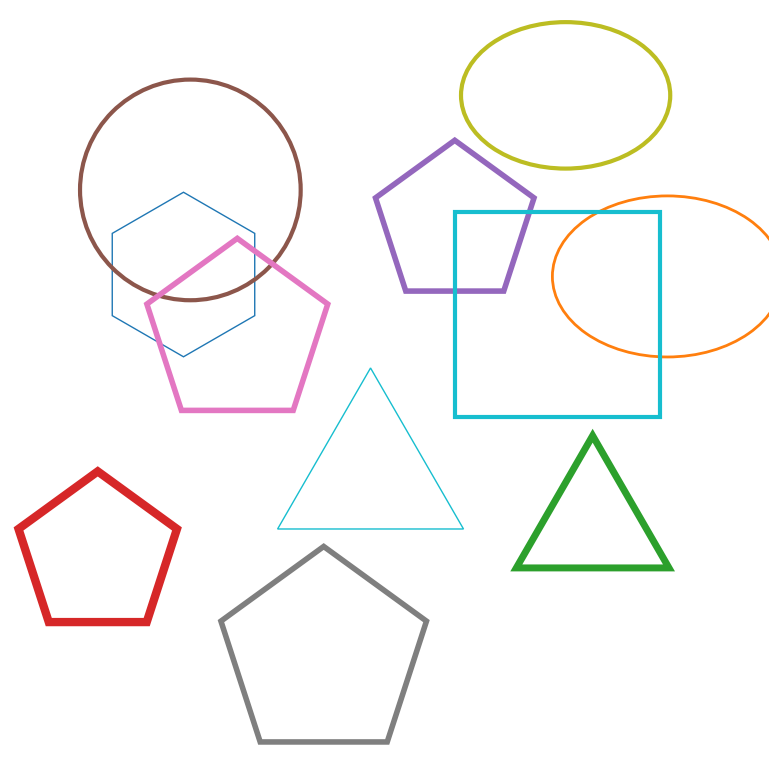[{"shape": "hexagon", "thickness": 0.5, "radius": 0.53, "center": [0.238, 0.643]}, {"shape": "oval", "thickness": 1, "radius": 0.75, "center": [0.867, 0.641]}, {"shape": "triangle", "thickness": 2.5, "radius": 0.57, "center": [0.77, 0.32]}, {"shape": "pentagon", "thickness": 3, "radius": 0.54, "center": [0.127, 0.28]}, {"shape": "pentagon", "thickness": 2, "radius": 0.54, "center": [0.591, 0.71]}, {"shape": "circle", "thickness": 1.5, "radius": 0.72, "center": [0.247, 0.753]}, {"shape": "pentagon", "thickness": 2, "radius": 0.62, "center": [0.308, 0.567]}, {"shape": "pentagon", "thickness": 2, "radius": 0.7, "center": [0.42, 0.15]}, {"shape": "oval", "thickness": 1.5, "radius": 0.68, "center": [0.735, 0.876]}, {"shape": "triangle", "thickness": 0.5, "radius": 0.7, "center": [0.481, 0.383]}, {"shape": "square", "thickness": 1.5, "radius": 0.67, "center": [0.724, 0.592]}]